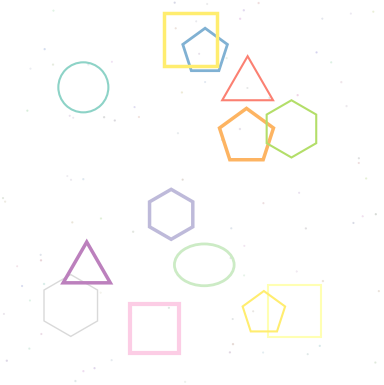[{"shape": "circle", "thickness": 1.5, "radius": 0.32, "center": [0.217, 0.773]}, {"shape": "square", "thickness": 1.5, "radius": 0.34, "center": [0.765, 0.192]}, {"shape": "hexagon", "thickness": 2.5, "radius": 0.32, "center": [0.445, 0.443]}, {"shape": "triangle", "thickness": 1.5, "radius": 0.38, "center": [0.643, 0.778]}, {"shape": "pentagon", "thickness": 2, "radius": 0.3, "center": [0.533, 0.866]}, {"shape": "pentagon", "thickness": 2.5, "radius": 0.37, "center": [0.64, 0.645]}, {"shape": "hexagon", "thickness": 1.5, "radius": 0.37, "center": [0.757, 0.665]}, {"shape": "square", "thickness": 3, "radius": 0.32, "center": [0.401, 0.146]}, {"shape": "hexagon", "thickness": 1, "radius": 0.4, "center": [0.184, 0.207]}, {"shape": "triangle", "thickness": 2.5, "radius": 0.35, "center": [0.225, 0.301]}, {"shape": "oval", "thickness": 2, "radius": 0.39, "center": [0.531, 0.312]}, {"shape": "square", "thickness": 2.5, "radius": 0.34, "center": [0.495, 0.898]}, {"shape": "pentagon", "thickness": 1.5, "radius": 0.29, "center": [0.685, 0.186]}]